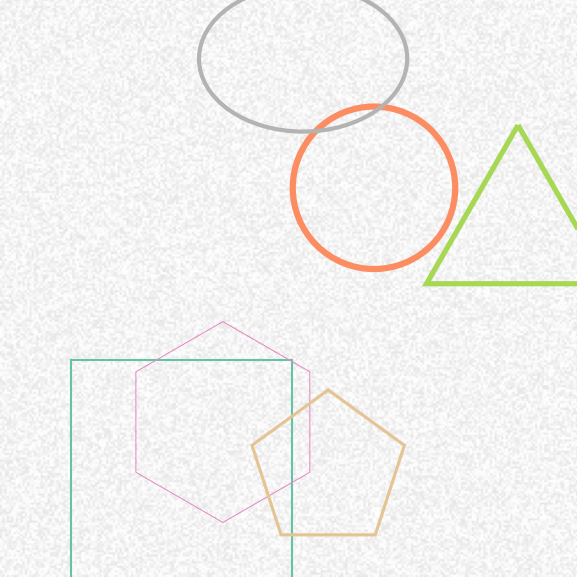[{"shape": "square", "thickness": 1, "radius": 0.96, "center": [0.314, 0.185]}, {"shape": "circle", "thickness": 3, "radius": 0.7, "center": [0.648, 0.674]}, {"shape": "hexagon", "thickness": 0.5, "radius": 0.87, "center": [0.386, 0.268]}, {"shape": "triangle", "thickness": 2.5, "radius": 0.92, "center": [0.897, 0.599]}, {"shape": "pentagon", "thickness": 1.5, "radius": 0.69, "center": [0.568, 0.185]}, {"shape": "oval", "thickness": 2, "radius": 0.9, "center": [0.525, 0.897]}]